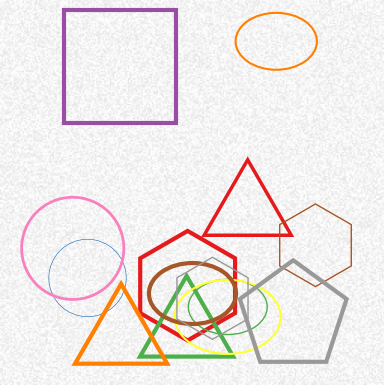[{"shape": "hexagon", "thickness": 3, "radius": 0.71, "center": [0.487, 0.258]}, {"shape": "triangle", "thickness": 2.5, "radius": 0.65, "center": [0.643, 0.454]}, {"shape": "circle", "thickness": 0.5, "radius": 0.5, "center": [0.227, 0.278]}, {"shape": "oval", "thickness": 1, "radius": 0.51, "center": [0.592, 0.203]}, {"shape": "triangle", "thickness": 3, "radius": 0.7, "center": [0.485, 0.144]}, {"shape": "square", "thickness": 3, "radius": 0.73, "center": [0.311, 0.828]}, {"shape": "triangle", "thickness": 3, "radius": 0.69, "center": [0.315, 0.124]}, {"shape": "oval", "thickness": 1.5, "radius": 0.53, "center": [0.718, 0.893]}, {"shape": "oval", "thickness": 1.5, "radius": 0.69, "center": [0.591, 0.177]}, {"shape": "hexagon", "thickness": 1, "radius": 0.54, "center": [0.819, 0.363]}, {"shape": "oval", "thickness": 3, "radius": 0.57, "center": [0.5, 0.238]}, {"shape": "circle", "thickness": 2, "radius": 0.66, "center": [0.189, 0.355]}, {"shape": "pentagon", "thickness": 3, "radius": 0.73, "center": [0.762, 0.178]}, {"shape": "hexagon", "thickness": 1, "radius": 0.53, "center": [0.552, 0.225]}]